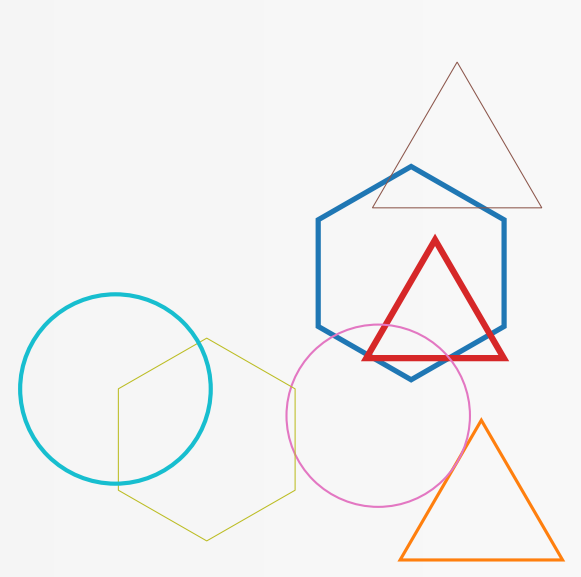[{"shape": "hexagon", "thickness": 2.5, "radius": 0.92, "center": [0.707, 0.526]}, {"shape": "triangle", "thickness": 1.5, "radius": 0.81, "center": [0.828, 0.11]}, {"shape": "triangle", "thickness": 3, "radius": 0.68, "center": [0.748, 0.447]}, {"shape": "triangle", "thickness": 0.5, "radius": 0.84, "center": [0.786, 0.723]}, {"shape": "circle", "thickness": 1, "radius": 0.79, "center": [0.651, 0.279]}, {"shape": "hexagon", "thickness": 0.5, "radius": 0.88, "center": [0.356, 0.238]}, {"shape": "circle", "thickness": 2, "radius": 0.82, "center": [0.199, 0.326]}]